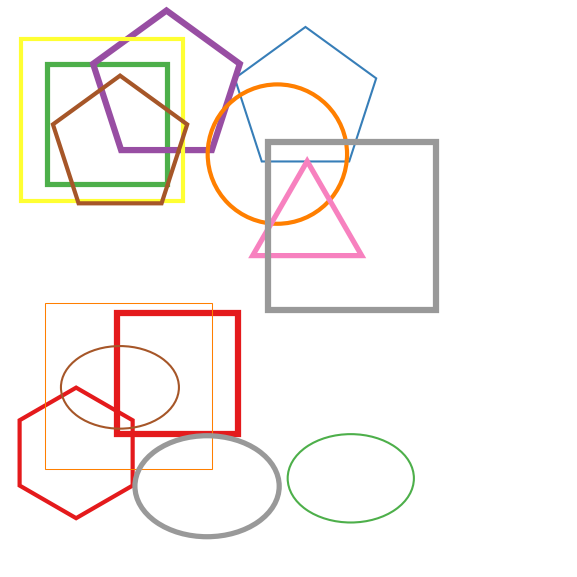[{"shape": "hexagon", "thickness": 2, "radius": 0.57, "center": [0.132, 0.215]}, {"shape": "square", "thickness": 3, "radius": 0.52, "center": [0.308, 0.353]}, {"shape": "pentagon", "thickness": 1, "radius": 0.64, "center": [0.529, 0.824]}, {"shape": "oval", "thickness": 1, "radius": 0.55, "center": [0.607, 0.171]}, {"shape": "square", "thickness": 2.5, "radius": 0.52, "center": [0.185, 0.785]}, {"shape": "pentagon", "thickness": 3, "radius": 0.67, "center": [0.288, 0.847]}, {"shape": "circle", "thickness": 2, "radius": 0.6, "center": [0.48, 0.732]}, {"shape": "square", "thickness": 0.5, "radius": 0.72, "center": [0.222, 0.331]}, {"shape": "square", "thickness": 2, "radius": 0.7, "center": [0.176, 0.791]}, {"shape": "pentagon", "thickness": 2, "radius": 0.61, "center": [0.208, 0.746]}, {"shape": "oval", "thickness": 1, "radius": 0.51, "center": [0.208, 0.328]}, {"shape": "triangle", "thickness": 2.5, "radius": 0.54, "center": [0.532, 0.611]}, {"shape": "square", "thickness": 3, "radius": 0.73, "center": [0.61, 0.607]}, {"shape": "oval", "thickness": 2.5, "radius": 0.62, "center": [0.359, 0.157]}]